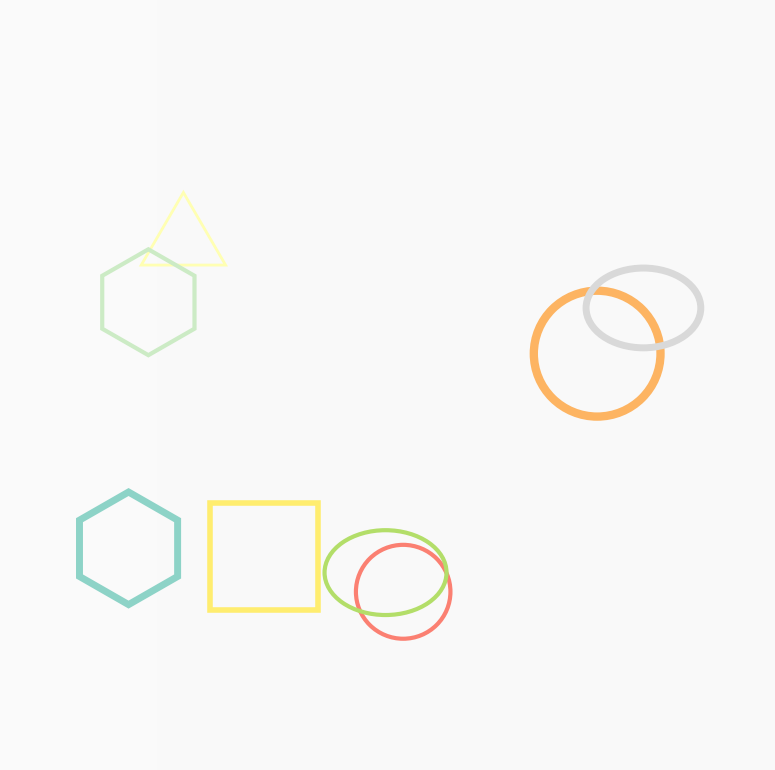[{"shape": "hexagon", "thickness": 2.5, "radius": 0.37, "center": [0.166, 0.288]}, {"shape": "triangle", "thickness": 1, "radius": 0.31, "center": [0.237, 0.687]}, {"shape": "circle", "thickness": 1.5, "radius": 0.3, "center": [0.52, 0.231]}, {"shape": "circle", "thickness": 3, "radius": 0.41, "center": [0.771, 0.541]}, {"shape": "oval", "thickness": 1.5, "radius": 0.39, "center": [0.497, 0.256]}, {"shape": "oval", "thickness": 2.5, "radius": 0.37, "center": [0.83, 0.6]}, {"shape": "hexagon", "thickness": 1.5, "radius": 0.34, "center": [0.191, 0.607]}, {"shape": "square", "thickness": 2, "radius": 0.35, "center": [0.34, 0.277]}]